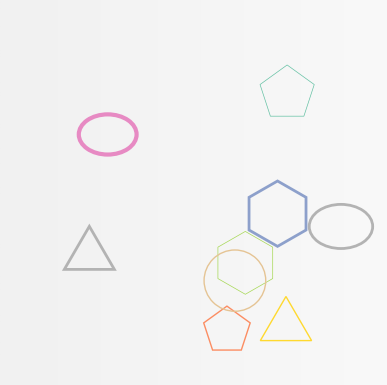[{"shape": "pentagon", "thickness": 0.5, "radius": 0.37, "center": [0.741, 0.758]}, {"shape": "pentagon", "thickness": 1, "radius": 0.32, "center": [0.586, 0.142]}, {"shape": "hexagon", "thickness": 2, "radius": 0.42, "center": [0.716, 0.445]}, {"shape": "oval", "thickness": 3, "radius": 0.37, "center": [0.278, 0.651]}, {"shape": "hexagon", "thickness": 0.5, "radius": 0.41, "center": [0.633, 0.317]}, {"shape": "triangle", "thickness": 1, "radius": 0.38, "center": [0.738, 0.154]}, {"shape": "circle", "thickness": 1, "radius": 0.4, "center": [0.606, 0.271]}, {"shape": "triangle", "thickness": 2, "radius": 0.37, "center": [0.231, 0.338]}, {"shape": "oval", "thickness": 2, "radius": 0.41, "center": [0.88, 0.412]}]